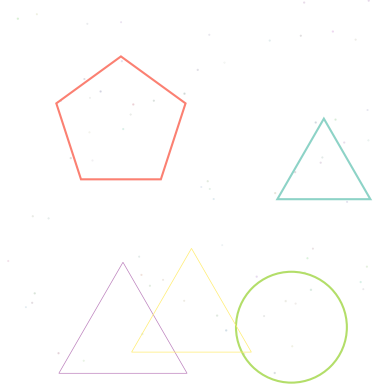[{"shape": "triangle", "thickness": 1.5, "radius": 0.7, "center": [0.841, 0.552]}, {"shape": "pentagon", "thickness": 1.5, "radius": 0.88, "center": [0.314, 0.677]}, {"shape": "circle", "thickness": 1.5, "radius": 0.72, "center": [0.757, 0.15]}, {"shape": "triangle", "thickness": 0.5, "radius": 0.96, "center": [0.319, 0.127]}, {"shape": "triangle", "thickness": 0.5, "radius": 0.9, "center": [0.497, 0.175]}]